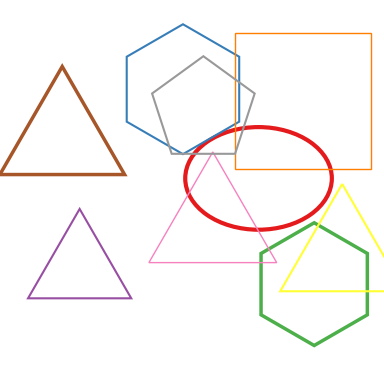[{"shape": "oval", "thickness": 3, "radius": 0.95, "center": [0.672, 0.537]}, {"shape": "hexagon", "thickness": 1.5, "radius": 0.84, "center": [0.475, 0.768]}, {"shape": "hexagon", "thickness": 2.5, "radius": 0.8, "center": [0.816, 0.262]}, {"shape": "triangle", "thickness": 1.5, "radius": 0.77, "center": [0.207, 0.303]}, {"shape": "square", "thickness": 1, "radius": 0.88, "center": [0.787, 0.738]}, {"shape": "triangle", "thickness": 1.5, "radius": 0.93, "center": [0.889, 0.336]}, {"shape": "triangle", "thickness": 2.5, "radius": 0.94, "center": [0.162, 0.64]}, {"shape": "triangle", "thickness": 1, "radius": 0.96, "center": [0.553, 0.414]}, {"shape": "pentagon", "thickness": 1.5, "radius": 0.7, "center": [0.528, 0.714]}]